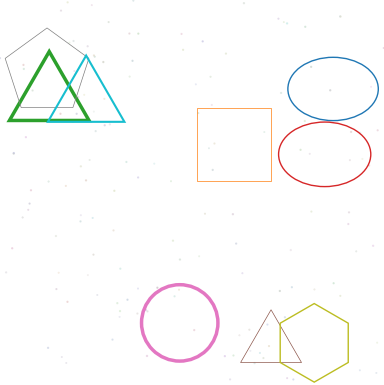[{"shape": "oval", "thickness": 1, "radius": 0.59, "center": [0.865, 0.769]}, {"shape": "square", "thickness": 0.5, "radius": 0.48, "center": [0.608, 0.625]}, {"shape": "triangle", "thickness": 2.5, "radius": 0.6, "center": [0.128, 0.747]}, {"shape": "oval", "thickness": 1, "radius": 0.6, "center": [0.843, 0.599]}, {"shape": "triangle", "thickness": 0.5, "radius": 0.46, "center": [0.704, 0.104]}, {"shape": "circle", "thickness": 2.5, "radius": 0.5, "center": [0.467, 0.161]}, {"shape": "pentagon", "thickness": 0.5, "radius": 0.57, "center": [0.122, 0.813]}, {"shape": "hexagon", "thickness": 1, "radius": 0.51, "center": [0.816, 0.11]}, {"shape": "triangle", "thickness": 1.5, "radius": 0.57, "center": [0.224, 0.741]}]